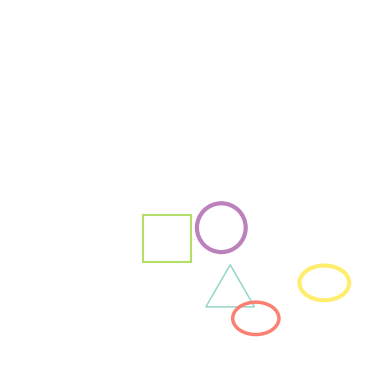[{"shape": "triangle", "thickness": 1, "radius": 0.36, "center": [0.598, 0.239]}, {"shape": "oval", "thickness": 2.5, "radius": 0.3, "center": [0.664, 0.173]}, {"shape": "square", "thickness": 1.5, "radius": 0.31, "center": [0.434, 0.381]}, {"shape": "circle", "thickness": 3, "radius": 0.32, "center": [0.575, 0.409]}, {"shape": "oval", "thickness": 3, "radius": 0.32, "center": [0.842, 0.265]}]